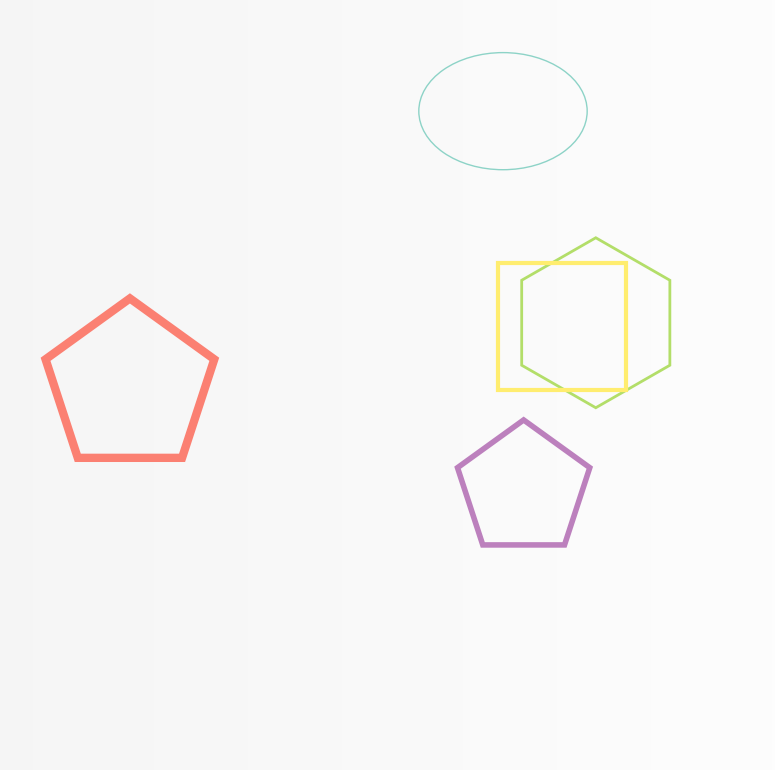[{"shape": "oval", "thickness": 0.5, "radius": 0.54, "center": [0.649, 0.856]}, {"shape": "pentagon", "thickness": 3, "radius": 0.57, "center": [0.168, 0.498]}, {"shape": "hexagon", "thickness": 1, "radius": 0.55, "center": [0.769, 0.581]}, {"shape": "pentagon", "thickness": 2, "radius": 0.45, "center": [0.676, 0.365]}, {"shape": "square", "thickness": 1.5, "radius": 0.41, "center": [0.725, 0.576]}]